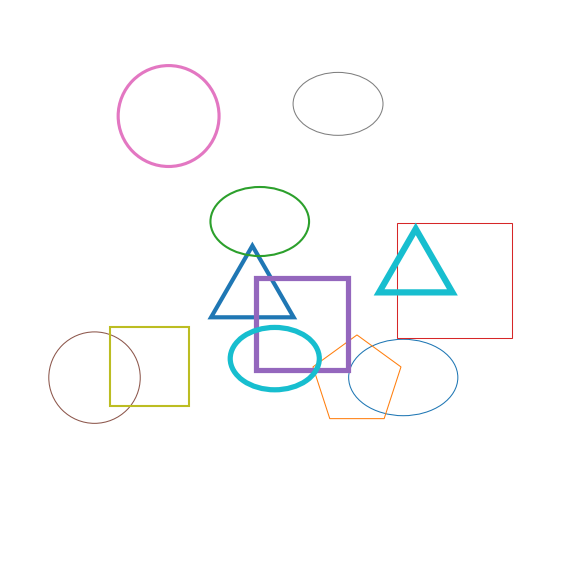[{"shape": "triangle", "thickness": 2, "radius": 0.41, "center": [0.437, 0.491]}, {"shape": "oval", "thickness": 0.5, "radius": 0.47, "center": [0.698, 0.345]}, {"shape": "pentagon", "thickness": 0.5, "radius": 0.4, "center": [0.618, 0.339]}, {"shape": "oval", "thickness": 1, "radius": 0.43, "center": [0.45, 0.616]}, {"shape": "square", "thickness": 0.5, "radius": 0.5, "center": [0.787, 0.514]}, {"shape": "square", "thickness": 2.5, "radius": 0.4, "center": [0.522, 0.438]}, {"shape": "circle", "thickness": 0.5, "radius": 0.4, "center": [0.164, 0.345]}, {"shape": "circle", "thickness": 1.5, "radius": 0.44, "center": [0.292, 0.798]}, {"shape": "oval", "thickness": 0.5, "radius": 0.39, "center": [0.585, 0.819]}, {"shape": "square", "thickness": 1, "radius": 0.34, "center": [0.259, 0.364]}, {"shape": "oval", "thickness": 2.5, "radius": 0.39, "center": [0.476, 0.378]}, {"shape": "triangle", "thickness": 3, "radius": 0.37, "center": [0.72, 0.529]}]